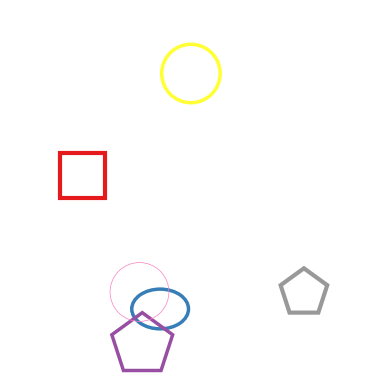[{"shape": "square", "thickness": 3, "radius": 0.29, "center": [0.214, 0.544]}, {"shape": "oval", "thickness": 2.5, "radius": 0.37, "center": [0.416, 0.197]}, {"shape": "pentagon", "thickness": 2.5, "radius": 0.42, "center": [0.369, 0.105]}, {"shape": "circle", "thickness": 2.5, "radius": 0.38, "center": [0.496, 0.809]}, {"shape": "circle", "thickness": 0.5, "radius": 0.38, "center": [0.362, 0.242]}, {"shape": "pentagon", "thickness": 3, "radius": 0.32, "center": [0.789, 0.24]}]